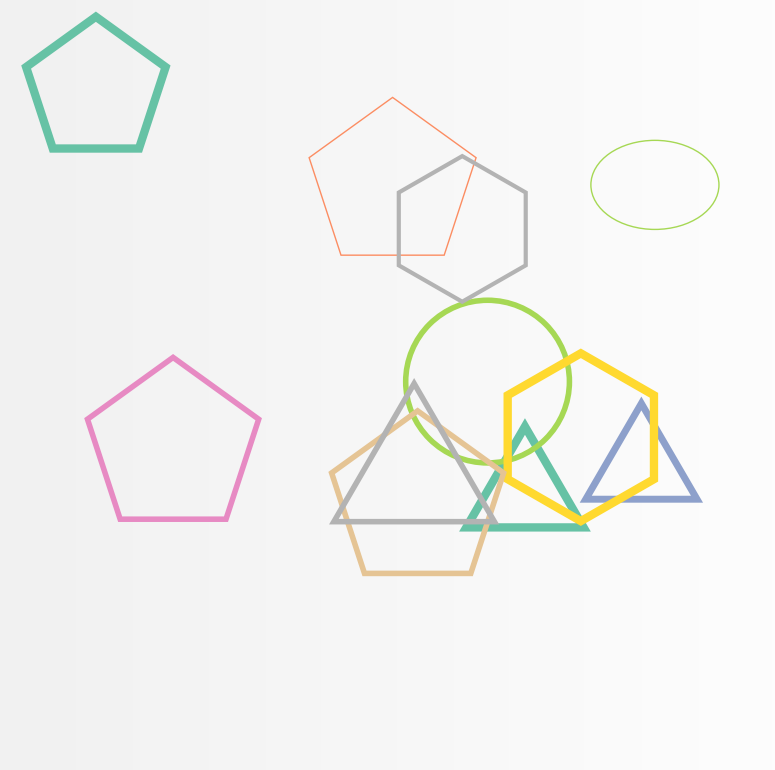[{"shape": "pentagon", "thickness": 3, "radius": 0.47, "center": [0.124, 0.884]}, {"shape": "triangle", "thickness": 3, "radius": 0.44, "center": [0.677, 0.359]}, {"shape": "pentagon", "thickness": 0.5, "radius": 0.57, "center": [0.507, 0.76]}, {"shape": "triangle", "thickness": 2.5, "radius": 0.41, "center": [0.828, 0.393]}, {"shape": "pentagon", "thickness": 2, "radius": 0.58, "center": [0.223, 0.42]}, {"shape": "oval", "thickness": 0.5, "radius": 0.41, "center": [0.845, 0.76]}, {"shape": "circle", "thickness": 2, "radius": 0.53, "center": [0.629, 0.504]}, {"shape": "hexagon", "thickness": 3, "radius": 0.54, "center": [0.749, 0.432]}, {"shape": "pentagon", "thickness": 2, "radius": 0.58, "center": [0.539, 0.35]}, {"shape": "hexagon", "thickness": 1.5, "radius": 0.47, "center": [0.596, 0.703]}, {"shape": "triangle", "thickness": 2, "radius": 0.6, "center": [0.534, 0.382]}]